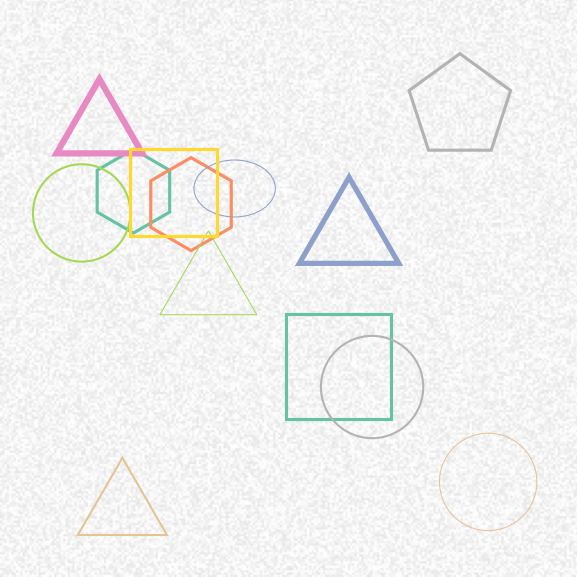[{"shape": "hexagon", "thickness": 1.5, "radius": 0.36, "center": [0.231, 0.668]}, {"shape": "square", "thickness": 1.5, "radius": 0.46, "center": [0.586, 0.365]}, {"shape": "hexagon", "thickness": 1.5, "radius": 0.4, "center": [0.331, 0.646]}, {"shape": "triangle", "thickness": 2.5, "radius": 0.5, "center": [0.604, 0.593]}, {"shape": "oval", "thickness": 0.5, "radius": 0.35, "center": [0.406, 0.673]}, {"shape": "triangle", "thickness": 3, "radius": 0.43, "center": [0.172, 0.776]}, {"shape": "circle", "thickness": 1, "radius": 0.42, "center": [0.141, 0.63]}, {"shape": "triangle", "thickness": 0.5, "radius": 0.48, "center": [0.361, 0.503]}, {"shape": "square", "thickness": 1.5, "radius": 0.38, "center": [0.301, 0.666]}, {"shape": "triangle", "thickness": 1, "radius": 0.45, "center": [0.212, 0.117]}, {"shape": "circle", "thickness": 0.5, "radius": 0.42, "center": [0.845, 0.165]}, {"shape": "circle", "thickness": 1, "radius": 0.44, "center": [0.644, 0.329]}, {"shape": "pentagon", "thickness": 1.5, "radius": 0.46, "center": [0.796, 0.814]}]